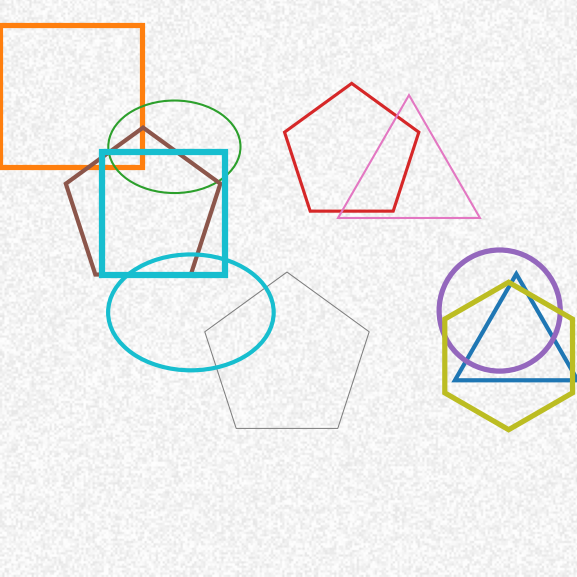[{"shape": "triangle", "thickness": 2, "radius": 0.61, "center": [0.894, 0.402]}, {"shape": "square", "thickness": 2.5, "radius": 0.61, "center": [0.123, 0.834]}, {"shape": "oval", "thickness": 1, "radius": 0.57, "center": [0.302, 0.745]}, {"shape": "pentagon", "thickness": 1.5, "radius": 0.61, "center": [0.609, 0.732]}, {"shape": "circle", "thickness": 2.5, "radius": 0.52, "center": [0.865, 0.461]}, {"shape": "pentagon", "thickness": 2, "radius": 0.7, "center": [0.248, 0.638]}, {"shape": "triangle", "thickness": 1, "radius": 0.71, "center": [0.708, 0.693]}, {"shape": "pentagon", "thickness": 0.5, "radius": 0.75, "center": [0.497, 0.378]}, {"shape": "hexagon", "thickness": 2.5, "radius": 0.64, "center": [0.881, 0.383]}, {"shape": "oval", "thickness": 2, "radius": 0.72, "center": [0.331, 0.458]}, {"shape": "square", "thickness": 3, "radius": 0.53, "center": [0.283, 0.629]}]